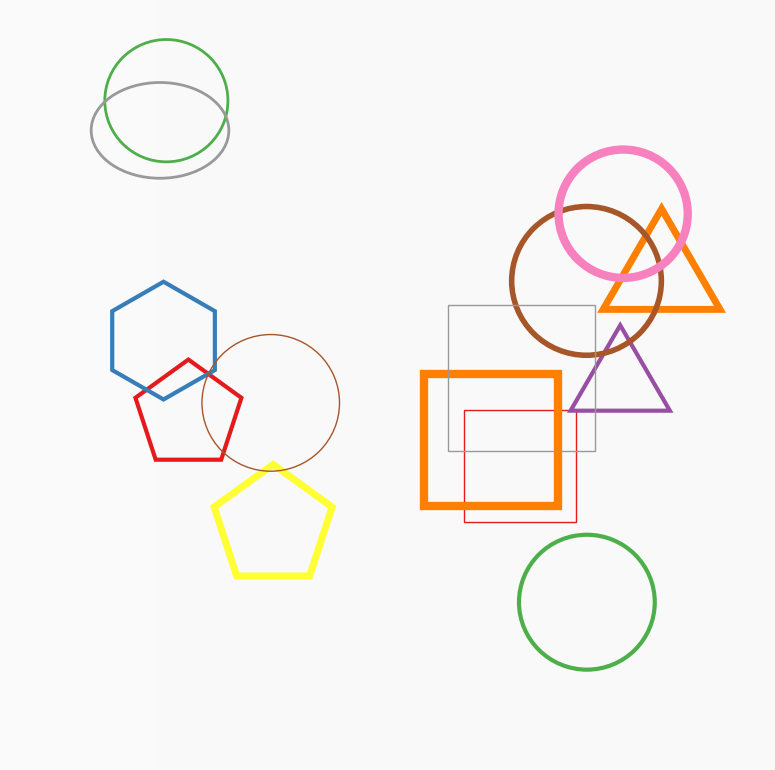[{"shape": "pentagon", "thickness": 1.5, "radius": 0.36, "center": [0.243, 0.461]}, {"shape": "square", "thickness": 0.5, "radius": 0.36, "center": [0.671, 0.395]}, {"shape": "hexagon", "thickness": 1.5, "radius": 0.38, "center": [0.211, 0.558]}, {"shape": "circle", "thickness": 1.5, "radius": 0.44, "center": [0.757, 0.218]}, {"shape": "circle", "thickness": 1, "radius": 0.4, "center": [0.215, 0.869]}, {"shape": "triangle", "thickness": 1.5, "radius": 0.37, "center": [0.8, 0.504]}, {"shape": "triangle", "thickness": 2.5, "radius": 0.44, "center": [0.854, 0.642]}, {"shape": "square", "thickness": 3, "radius": 0.43, "center": [0.634, 0.428]}, {"shape": "pentagon", "thickness": 2.5, "radius": 0.4, "center": [0.352, 0.317]}, {"shape": "circle", "thickness": 2, "radius": 0.48, "center": [0.757, 0.635]}, {"shape": "circle", "thickness": 0.5, "radius": 0.44, "center": [0.349, 0.477]}, {"shape": "circle", "thickness": 3, "radius": 0.42, "center": [0.804, 0.722]}, {"shape": "square", "thickness": 0.5, "radius": 0.47, "center": [0.673, 0.509]}, {"shape": "oval", "thickness": 1, "radius": 0.44, "center": [0.206, 0.831]}]